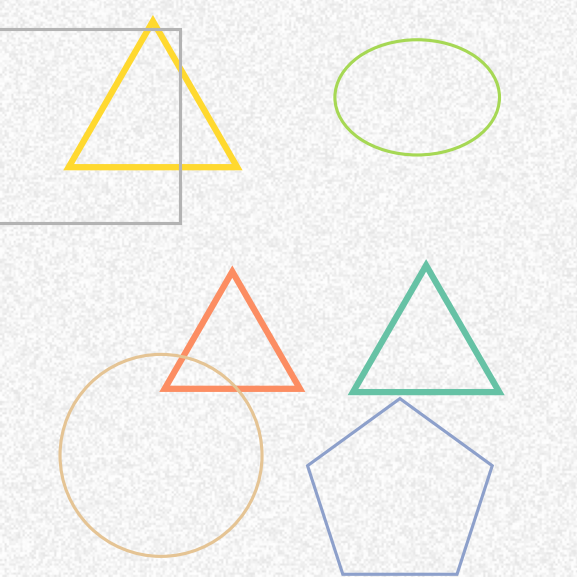[{"shape": "triangle", "thickness": 3, "radius": 0.73, "center": [0.738, 0.393]}, {"shape": "triangle", "thickness": 3, "radius": 0.68, "center": [0.402, 0.394]}, {"shape": "pentagon", "thickness": 1.5, "radius": 0.84, "center": [0.692, 0.141]}, {"shape": "oval", "thickness": 1.5, "radius": 0.71, "center": [0.722, 0.831]}, {"shape": "triangle", "thickness": 3, "radius": 0.84, "center": [0.265, 0.794]}, {"shape": "circle", "thickness": 1.5, "radius": 0.87, "center": [0.279, 0.211]}, {"shape": "square", "thickness": 1.5, "radius": 0.84, "center": [0.144, 0.781]}]